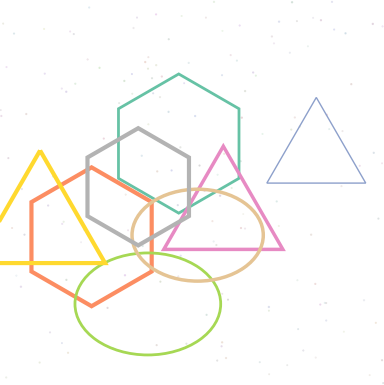[{"shape": "hexagon", "thickness": 2, "radius": 0.9, "center": [0.464, 0.627]}, {"shape": "hexagon", "thickness": 3, "radius": 0.9, "center": [0.238, 0.385]}, {"shape": "triangle", "thickness": 1, "radius": 0.74, "center": [0.822, 0.599]}, {"shape": "triangle", "thickness": 2.5, "radius": 0.89, "center": [0.58, 0.442]}, {"shape": "oval", "thickness": 2, "radius": 0.95, "center": [0.384, 0.211]}, {"shape": "triangle", "thickness": 3, "radius": 0.97, "center": [0.104, 0.414]}, {"shape": "oval", "thickness": 2.5, "radius": 0.85, "center": [0.513, 0.389]}, {"shape": "hexagon", "thickness": 3, "radius": 0.76, "center": [0.359, 0.515]}]